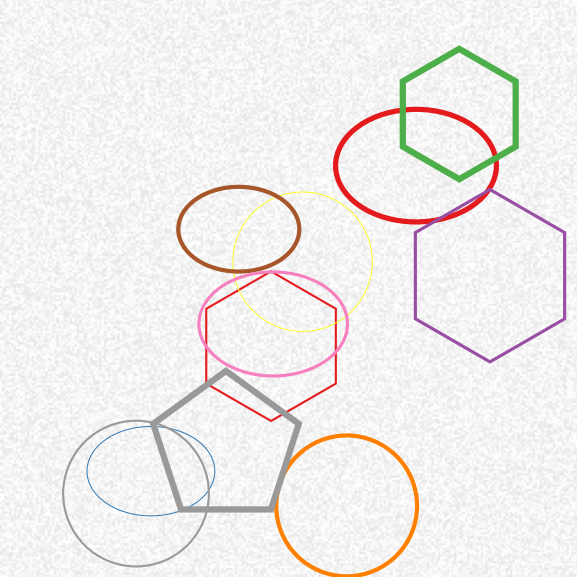[{"shape": "hexagon", "thickness": 1, "radius": 0.65, "center": [0.469, 0.4]}, {"shape": "oval", "thickness": 2.5, "radius": 0.7, "center": [0.72, 0.712]}, {"shape": "oval", "thickness": 0.5, "radius": 0.55, "center": [0.261, 0.183]}, {"shape": "hexagon", "thickness": 3, "radius": 0.56, "center": [0.795, 0.802]}, {"shape": "hexagon", "thickness": 1.5, "radius": 0.75, "center": [0.848, 0.522]}, {"shape": "circle", "thickness": 2, "radius": 0.61, "center": [0.6, 0.123]}, {"shape": "circle", "thickness": 0.5, "radius": 0.6, "center": [0.524, 0.546]}, {"shape": "oval", "thickness": 2, "radius": 0.52, "center": [0.413, 0.602]}, {"shape": "oval", "thickness": 1.5, "radius": 0.64, "center": [0.473, 0.438]}, {"shape": "circle", "thickness": 1, "radius": 0.63, "center": [0.236, 0.144]}, {"shape": "pentagon", "thickness": 3, "radius": 0.66, "center": [0.391, 0.224]}]